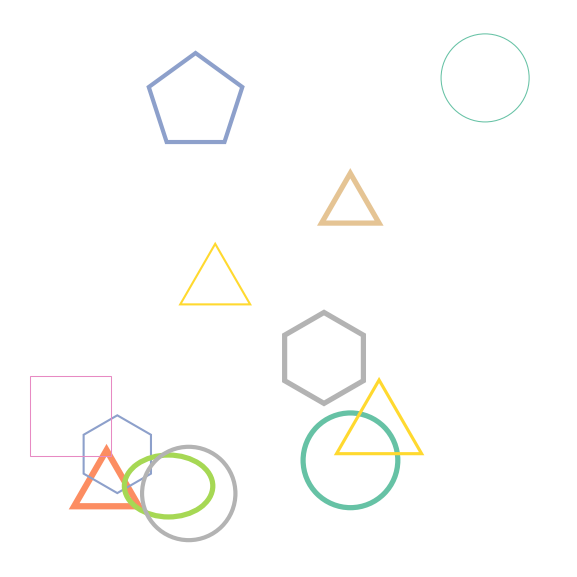[{"shape": "circle", "thickness": 0.5, "radius": 0.38, "center": [0.84, 0.864]}, {"shape": "circle", "thickness": 2.5, "radius": 0.41, "center": [0.607, 0.202]}, {"shape": "triangle", "thickness": 3, "radius": 0.32, "center": [0.184, 0.155]}, {"shape": "hexagon", "thickness": 1, "radius": 0.34, "center": [0.203, 0.213]}, {"shape": "pentagon", "thickness": 2, "radius": 0.43, "center": [0.339, 0.822]}, {"shape": "square", "thickness": 0.5, "radius": 0.35, "center": [0.122, 0.279]}, {"shape": "oval", "thickness": 2.5, "radius": 0.38, "center": [0.292, 0.158]}, {"shape": "triangle", "thickness": 1.5, "radius": 0.43, "center": [0.656, 0.256]}, {"shape": "triangle", "thickness": 1, "radius": 0.35, "center": [0.373, 0.507]}, {"shape": "triangle", "thickness": 2.5, "radius": 0.29, "center": [0.607, 0.642]}, {"shape": "hexagon", "thickness": 2.5, "radius": 0.39, "center": [0.561, 0.379]}, {"shape": "circle", "thickness": 2, "radius": 0.4, "center": [0.327, 0.145]}]